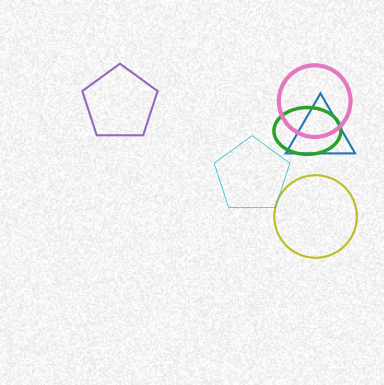[{"shape": "triangle", "thickness": 1.5, "radius": 0.52, "center": [0.832, 0.654]}, {"shape": "oval", "thickness": 2.5, "radius": 0.43, "center": [0.798, 0.66]}, {"shape": "pentagon", "thickness": 1.5, "radius": 0.51, "center": [0.312, 0.732]}, {"shape": "circle", "thickness": 3, "radius": 0.47, "center": [0.817, 0.737]}, {"shape": "circle", "thickness": 1.5, "radius": 0.54, "center": [0.82, 0.438]}, {"shape": "pentagon", "thickness": 0.5, "radius": 0.52, "center": [0.655, 0.544]}]